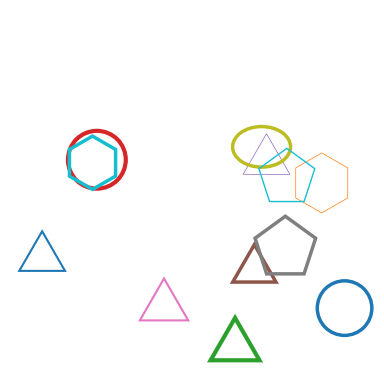[{"shape": "circle", "thickness": 2.5, "radius": 0.35, "center": [0.895, 0.2]}, {"shape": "triangle", "thickness": 1.5, "radius": 0.34, "center": [0.109, 0.331]}, {"shape": "hexagon", "thickness": 0.5, "radius": 0.39, "center": [0.836, 0.525]}, {"shape": "triangle", "thickness": 3, "radius": 0.37, "center": [0.611, 0.101]}, {"shape": "circle", "thickness": 3, "radius": 0.38, "center": [0.252, 0.585]}, {"shape": "triangle", "thickness": 0.5, "radius": 0.35, "center": [0.692, 0.582]}, {"shape": "triangle", "thickness": 2.5, "radius": 0.32, "center": [0.661, 0.3]}, {"shape": "triangle", "thickness": 1.5, "radius": 0.36, "center": [0.426, 0.204]}, {"shape": "pentagon", "thickness": 2.5, "radius": 0.41, "center": [0.741, 0.356]}, {"shape": "oval", "thickness": 2.5, "radius": 0.38, "center": [0.679, 0.619]}, {"shape": "pentagon", "thickness": 1, "radius": 0.38, "center": [0.745, 0.538]}, {"shape": "hexagon", "thickness": 2.5, "radius": 0.35, "center": [0.24, 0.577]}]